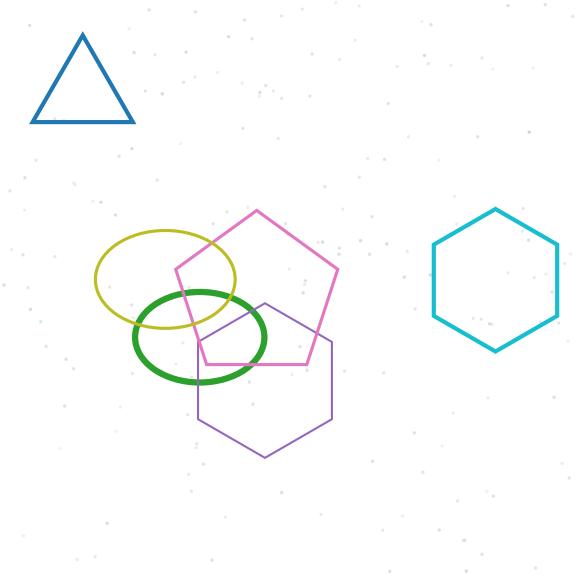[{"shape": "triangle", "thickness": 2, "radius": 0.5, "center": [0.143, 0.838]}, {"shape": "oval", "thickness": 3, "radius": 0.56, "center": [0.346, 0.415]}, {"shape": "hexagon", "thickness": 1, "radius": 0.67, "center": [0.459, 0.34]}, {"shape": "pentagon", "thickness": 1.5, "radius": 0.74, "center": [0.445, 0.487]}, {"shape": "oval", "thickness": 1.5, "radius": 0.61, "center": [0.286, 0.515]}, {"shape": "hexagon", "thickness": 2, "radius": 0.62, "center": [0.858, 0.514]}]